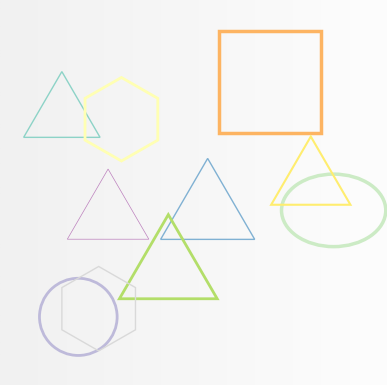[{"shape": "triangle", "thickness": 1, "radius": 0.57, "center": [0.16, 0.7]}, {"shape": "hexagon", "thickness": 2, "radius": 0.54, "center": [0.313, 0.69]}, {"shape": "circle", "thickness": 2, "radius": 0.5, "center": [0.202, 0.177]}, {"shape": "triangle", "thickness": 1, "radius": 0.7, "center": [0.536, 0.448]}, {"shape": "square", "thickness": 2.5, "radius": 0.66, "center": [0.697, 0.787]}, {"shape": "triangle", "thickness": 2, "radius": 0.73, "center": [0.434, 0.297]}, {"shape": "hexagon", "thickness": 1, "radius": 0.55, "center": [0.255, 0.198]}, {"shape": "triangle", "thickness": 0.5, "radius": 0.61, "center": [0.279, 0.439]}, {"shape": "oval", "thickness": 2.5, "radius": 0.67, "center": [0.861, 0.454]}, {"shape": "triangle", "thickness": 1.5, "radius": 0.59, "center": [0.802, 0.527]}]